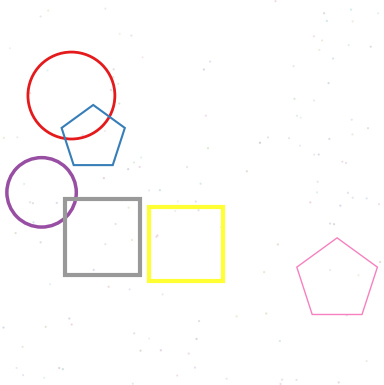[{"shape": "circle", "thickness": 2, "radius": 0.56, "center": [0.185, 0.752]}, {"shape": "pentagon", "thickness": 1.5, "radius": 0.43, "center": [0.242, 0.641]}, {"shape": "circle", "thickness": 2.5, "radius": 0.45, "center": [0.108, 0.5]}, {"shape": "square", "thickness": 3, "radius": 0.48, "center": [0.483, 0.366]}, {"shape": "pentagon", "thickness": 1, "radius": 0.55, "center": [0.876, 0.272]}, {"shape": "square", "thickness": 3, "radius": 0.49, "center": [0.266, 0.384]}]